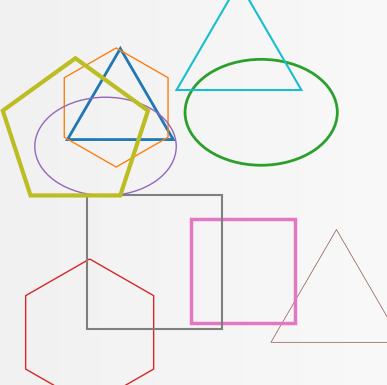[{"shape": "triangle", "thickness": 2, "radius": 0.79, "center": [0.311, 0.716]}, {"shape": "hexagon", "thickness": 1, "radius": 0.77, "center": [0.3, 0.721]}, {"shape": "oval", "thickness": 2, "radius": 0.98, "center": [0.674, 0.708]}, {"shape": "hexagon", "thickness": 1, "radius": 0.95, "center": [0.231, 0.137]}, {"shape": "oval", "thickness": 1, "radius": 0.91, "center": [0.272, 0.62]}, {"shape": "triangle", "thickness": 0.5, "radius": 0.98, "center": [0.868, 0.208]}, {"shape": "square", "thickness": 2.5, "radius": 0.67, "center": [0.628, 0.296]}, {"shape": "square", "thickness": 1.5, "radius": 0.87, "center": [0.399, 0.319]}, {"shape": "pentagon", "thickness": 3, "radius": 0.99, "center": [0.195, 0.652]}, {"shape": "triangle", "thickness": 1.5, "radius": 0.93, "center": [0.617, 0.859]}]